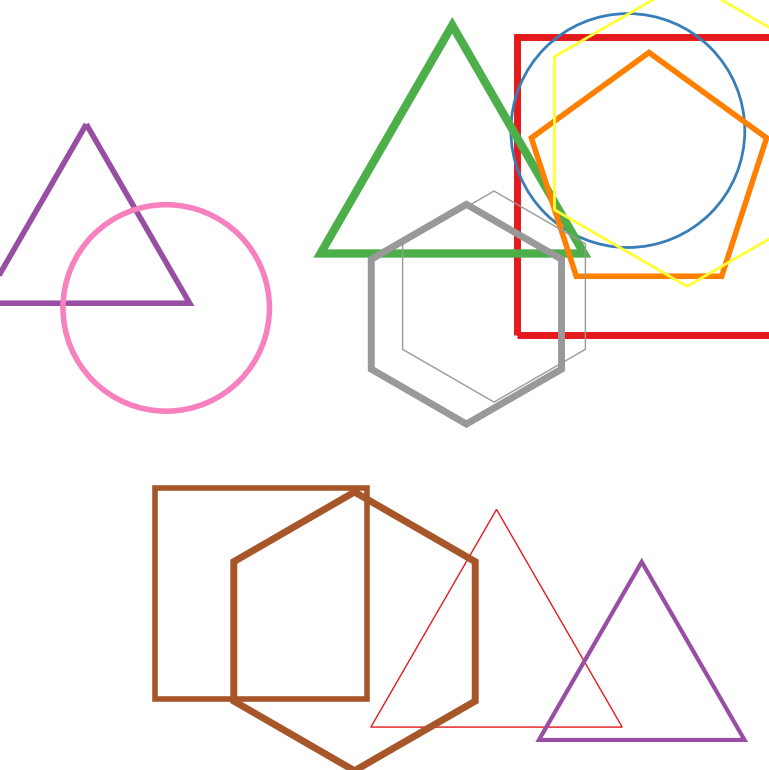[{"shape": "square", "thickness": 2.5, "radius": 0.97, "center": [0.865, 0.759]}, {"shape": "triangle", "thickness": 0.5, "radius": 0.94, "center": [0.645, 0.15]}, {"shape": "circle", "thickness": 1, "radius": 0.76, "center": [0.815, 0.83]}, {"shape": "triangle", "thickness": 3, "radius": 0.99, "center": [0.587, 0.77]}, {"shape": "triangle", "thickness": 1.5, "radius": 0.77, "center": [0.833, 0.116]}, {"shape": "triangle", "thickness": 2, "radius": 0.77, "center": [0.112, 0.684]}, {"shape": "pentagon", "thickness": 2, "radius": 0.8, "center": [0.843, 0.771]}, {"shape": "hexagon", "thickness": 1, "radius": 0.99, "center": [0.892, 0.827]}, {"shape": "square", "thickness": 2, "radius": 0.69, "center": [0.339, 0.229]}, {"shape": "hexagon", "thickness": 2.5, "radius": 0.91, "center": [0.46, 0.18]}, {"shape": "circle", "thickness": 2, "radius": 0.67, "center": [0.216, 0.6]}, {"shape": "hexagon", "thickness": 2.5, "radius": 0.71, "center": [0.606, 0.592]}, {"shape": "hexagon", "thickness": 0.5, "radius": 0.69, "center": [0.642, 0.615]}]